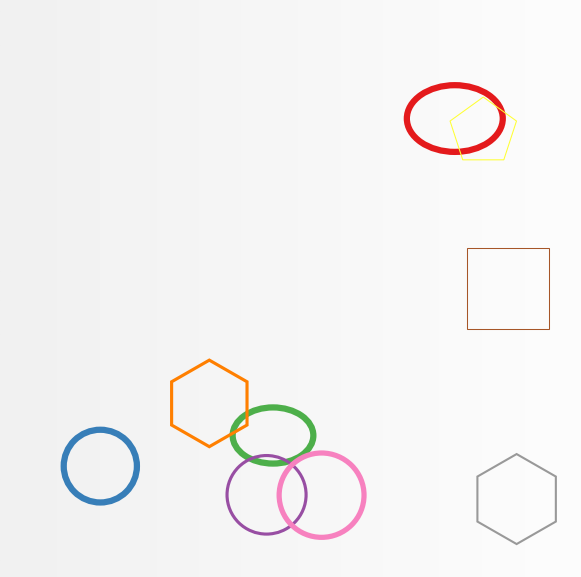[{"shape": "oval", "thickness": 3, "radius": 0.41, "center": [0.782, 0.794]}, {"shape": "circle", "thickness": 3, "radius": 0.31, "center": [0.173, 0.192]}, {"shape": "oval", "thickness": 3, "radius": 0.35, "center": [0.47, 0.245]}, {"shape": "circle", "thickness": 1.5, "radius": 0.34, "center": [0.459, 0.142]}, {"shape": "hexagon", "thickness": 1.5, "radius": 0.37, "center": [0.36, 0.301]}, {"shape": "pentagon", "thickness": 0.5, "radius": 0.3, "center": [0.831, 0.771]}, {"shape": "square", "thickness": 0.5, "radius": 0.35, "center": [0.874, 0.5]}, {"shape": "circle", "thickness": 2.5, "radius": 0.37, "center": [0.553, 0.142]}, {"shape": "hexagon", "thickness": 1, "radius": 0.39, "center": [0.889, 0.135]}]